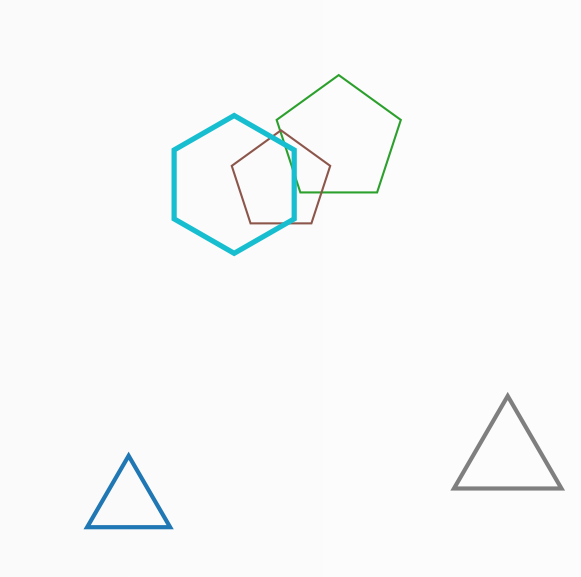[{"shape": "triangle", "thickness": 2, "radius": 0.41, "center": [0.221, 0.127]}, {"shape": "pentagon", "thickness": 1, "radius": 0.56, "center": [0.583, 0.757]}, {"shape": "pentagon", "thickness": 1, "radius": 0.45, "center": [0.483, 0.684]}, {"shape": "triangle", "thickness": 2, "radius": 0.53, "center": [0.873, 0.207]}, {"shape": "hexagon", "thickness": 2.5, "radius": 0.6, "center": [0.403, 0.68]}]